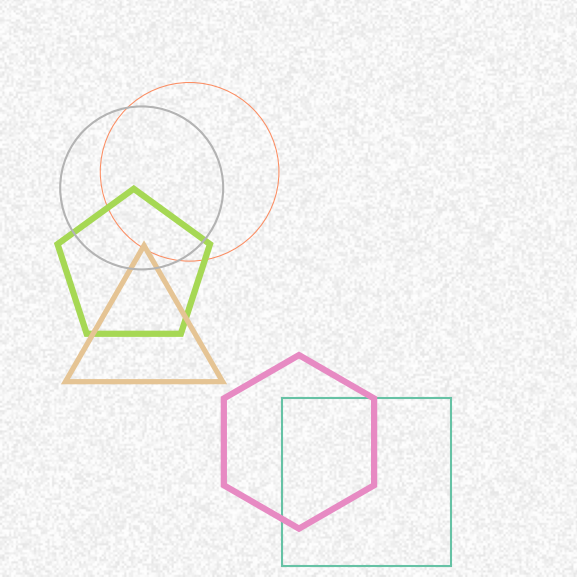[{"shape": "square", "thickness": 1, "radius": 0.73, "center": [0.634, 0.165]}, {"shape": "circle", "thickness": 0.5, "radius": 0.77, "center": [0.328, 0.702]}, {"shape": "hexagon", "thickness": 3, "radius": 0.75, "center": [0.518, 0.234]}, {"shape": "pentagon", "thickness": 3, "radius": 0.69, "center": [0.232, 0.533]}, {"shape": "triangle", "thickness": 2.5, "radius": 0.79, "center": [0.249, 0.417]}, {"shape": "circle", "thickness": 1, "radius": 0.71, "center": [0.245, 0.674]}]